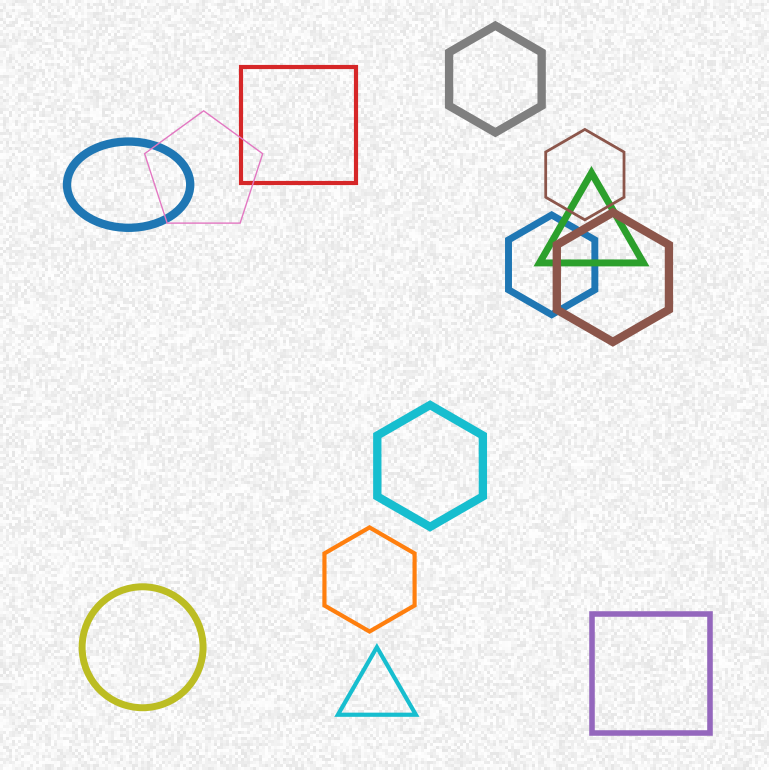[{"shape": "oval", "thickness": 3, "radius": 0.4, "center": [0.167, 0.76]}, {"shape": "hexagon", "thickness": 2.5, "radius": 0.32, "center": [0.716, 0.656]}, {"shape": "hexagon", "thickness": 1.5, "radius": 0.34, "center": [0.48, 0.247]}, {"shape": "triangle", "thickness": 2.5, "radius": 0.39, "center": [0.768, 0.698]}, {"shape": "square", "thickness": 1.5, "radius": 0.37, "center": [0.387, 0.838]}, {"shape": "square", "thickness": 2, "radius": 0.39, "center": [0.845, 0.125]}, {"shape": "hexagon", "thickness": 1, "radius": 0.29, "center": [0.76, 0.773]}, {"shape": "hexagon", "thickness": 3, "radius": 0.42, "center": [0.796, 0.64]}, {"shape": "pentagon", "thickness": 0.5, "radius": 0.4, "center": [0.264, 0.775]}, {"shape": "hexagon", "thickness": 3, "radius": 0.35, "center": [0.643, 0.897]}, {"shape": "circle", "thickness": 2.5, "radius": 0.39, "center": [0.185, 0.159]}, {"shape": "triangle", "thickness": 1.5, "radius": 0.29, "center": [0.489, 0.101]}, {"shape": "hexagon", "thickness": 3, "radius": 0.4, "center": [0.559, 0.395]}]